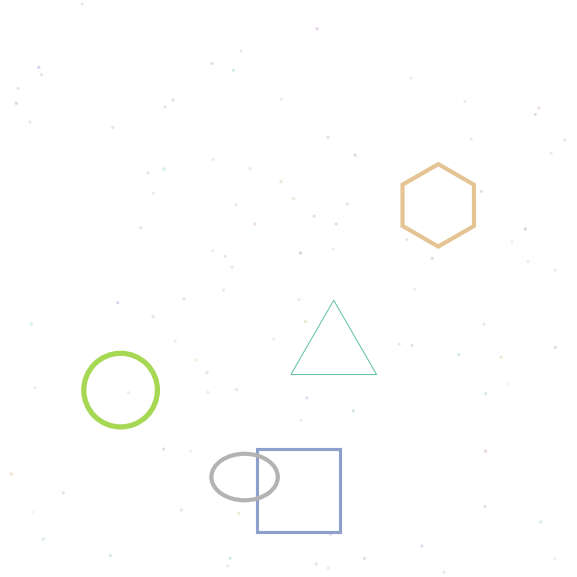[{"shape": "triangle", "thickness": 0.5, "radius": 0.43, "center": [0.578, 0.393]}, {"shape": "square", "thickness": 1.5, "radius": 0.36, "center": [0.517, 0.15]}, {"shape": "circle", "thickness": 2.5, "radius": 0.32, "center": [0.209, 0.324]}, {"shape": "hexagon", "thickness": 2, "radius": 0.36, "center": [0.759, 0.644]}, {"shape": "oval", "thickness": 2, "radius": 0.29, "center": [0.424, 0.173]}]